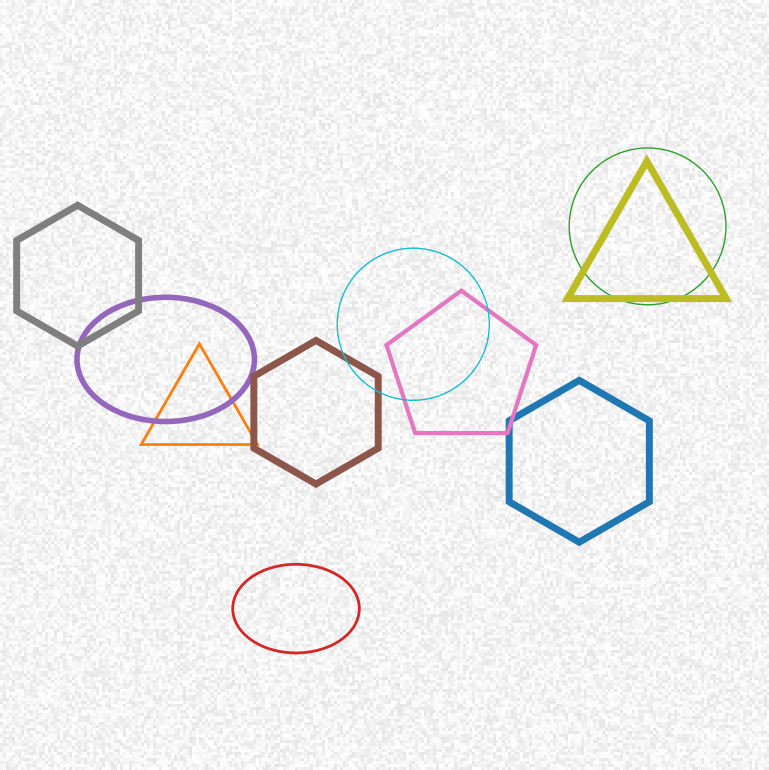[{"shape": "hexagon", "thickness": 2.5, "radius": 0.53, "center": [0.752, 0.401]}, {"shape": "triangle", "thickness": 1, "radius": 0.44, "center": [0.259, 0.466]}, {"shape": "circle", "thickness": 0.5, "radius": 0.51, "center": [0.841, 0.706]}, {"shape": "oval", "thickness": 1, "radius": 0.41, "center": [0.384, 0.21]}, {"shape": "oval", "thickness": 2, "radius": 0.58, "center": [0.215, 0.533]}, {"shape": "hexagon", "thickness": 2.5, "radius": 0.47, "center": [0.41, 0.465]}, {"shape": "pentagon", "thickness": 1.5, "radius": 0.51, "center": [0.599, 0.52]}, {"shape": "hexagon", "thickness": 2.5, "radius": 0.46, "center": [0.101, 0.642]}, {"shape": "triangle", "thickness": 2.5, "radius": 0.59, "center": [0.84, 0.672]}, {"shape": "circle", "thickness": 0.5, "radius": 0.49, "center": [0.537, 0.579]}]